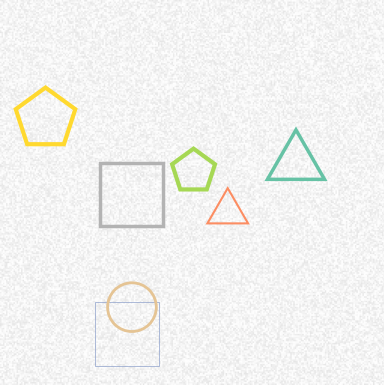[{"shape": "triangle", "thickness": 2.5, "radius": 0.43, "center": [0.769, 0.577]}, {"shape": "triangle", "thickness": 1.5, "radius": 0.3, "center": [0.592, 0.45]}, {"shape": "square", "thickness": 0.5, "radius": 0.42, "center": [0.331, 0.134]}, {"shape": "pentagon", "thickness": 3, "radius": 0.29, "center": [0.503, 0.555]}, {"shape": "pentagon", "thickness": 3, "radius": 0.41, "center": [0.118, 0.691]}, {"shape": "circle", "thickness": 2, "radius": 0.32, "center": [0.343, 0.202]}, {"shape": "square", "thickness": 2.5, "radius": 0.41, "center": [0.341, 0.495]}]